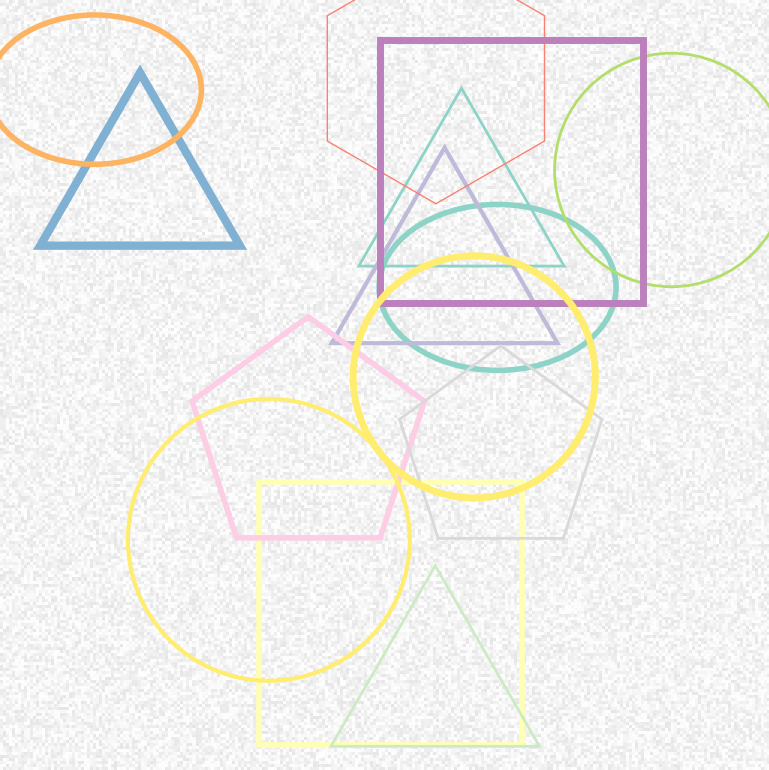[{"shape": "oval", "thickness": 2, "radius": 0.77, "center": [0.646, 0.627]}, {"shape": "triangle", "thickness": 1, "radius": 0.77, "center": [0.599, 0.731]}, {"shape": "square", "thickness": 2, "radius": 0.85, "center": [0.507, 0.203]}, {"shape": "triangle", "thickness": 1.5, "radius": 0.85, "center": [0.577, 0.639]}, {"shape": "hexagon", "thickness": 0.5, "radius": 0.81, "center": [0.566, 0.898]}, {"shape": "triangle", "thickness": 3, "radius": 0.75, "center": [0.182, 0.756]}, {"shape": "oval", "thickness": 2, "radius": 0.69, "center": [0.123, 0.884]}, {"shape": "circle", "thickness": 1, "radius": 0.76, "center": [0.872, 0.779]}, {"shape": "pentagon", "thickness": 2, "radius": 0.79, "center": [0.4, 0.43]}, {"shape": "pentagon", "thickness": 1, "radius": 0.69, "center": [0.65, 0.413]}, {"shape": "square", "thickness": 2.5, "radius": 0.86, "center": [0.664, 0.777]}, {"shape": "triangle", "thickness": 1, "radius": 0.78, "center": [0.565, 0.109]}, {"shape": "circle", "thickness": 1.5, "radius": 0.92, "center": [0.349, 0.299]}, {"shape": "circle", "thickness": 2.5, "radius": 0.79, "center": [0.616, 0.511]}]